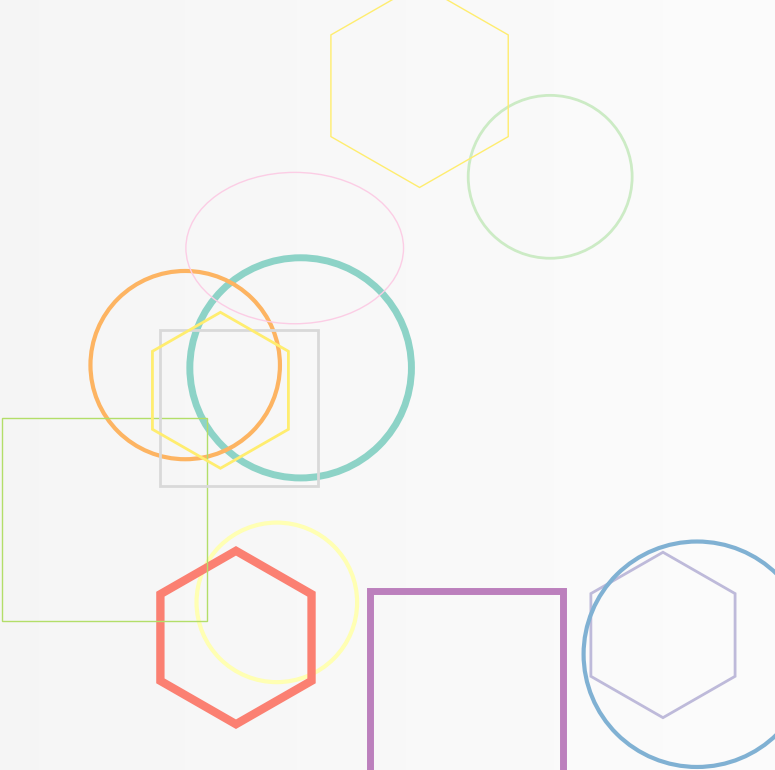[{"shape": "circle", "thickness": 2.5, "radius": 0.71, "center": [0.388, 0.522]}, {"shape": "circle", "thickness": 1.5, "radius": 0.52, "center": [0.357, 0.218]}, {"shape": "hexagon", "thickness": 1, "radius": 0.54, "center": [0.855, 0.175]}, {"shape": "hexagon", "thickness": 3, "radius": 0.56, "center": [0.304, 0.172]}, {"shape": "circle", "thickness": 1.5, "radius": 0.73, "center": [0.899, 0.15]}, {"shape": "circle", "thickness": 1.5, "radius": 0.61, "center": [0.239, 0.526]}, {"shape": "square", "thickness": 0.5, "radius": 0.66, "center": [0.135, 0.325]}, {"shape": "oval", "thickness": 0.5, "radius": 0.7, "center": [0.38, 0.678]}, {"shape": "square", "thickness": 1, "radius": 0.51, "center": [0.308, 0.47]}, {"shape": "square", "thickness": 2.5, "radius": 0.62, "center": [0.602, 0.107]}, {"shape": "circle", "thickness": 1, "radius": 0.53, "center": [0.71, 0.77]}, {"shape": "hexagon", "thickness": 1, "radius": 0.51, "center": [0.284, 0.493]}, {"shape": "hexagon", "thickness": 0.5, "radius": 0.66, "center": [0.541, 0.889]}]